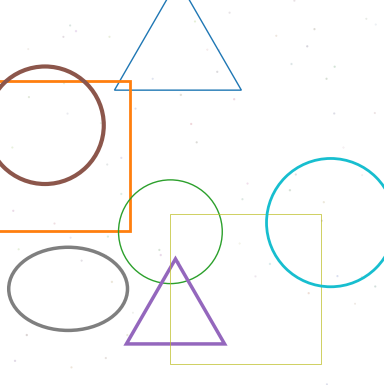[{"shape": "triangle", "thickness": 1, "radius": 0.95, "center": [0.462, 0.861]}, {"shape": "square", "thickness": 2, "radius": 0.98, "center": [0.144, 0.595]}, {"shape": "circle", "thickness": 1, "radius": 0.67, "center": [0.443, 0.398]}, {"shape": "triangle", "thickness": 2.5, "radius": 0.74, "center": [0.456, 0.18]}, {"shape": "circle", "thickness": 3, "radius": 0.76, "center": [0.117, 0.675]}, {"shape": "oval", "thickness": 2.5, "radius": 0.77, "center": [0.177, 0.25]}, {"shape": "square", "thickness": 0.5, "radius": 0.97, "center": [0.638, 0.25]}, {"shape": "circle", "thickness": 2, "radius": 0.83, "center": [0.859, 0.422]}]